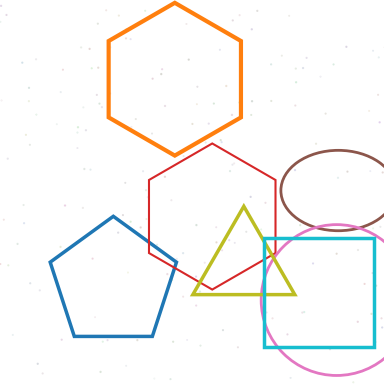[{"shape": "pentagon", "thickness": 2.5, "radius": 0.86, "center": [0.294, 0.266]}, {"shape": "hexagon", "thickness": 3, "radius": 0.99, "center": [0.454, 0.794]}, {"shape": "hexagon", "thickness": 1.5, "radius": 0.95, "center": [0.551, 0.438]}, {"shape": "oval", "thickness": 2, "radius": 0.75, "center": [0.879, 0.505]}, {"shape": "circle", "thickness": 2, "radius": 0.98, "center": [0.874, 0.221]}, {"shape": "triangle", "thickness": 2.5, "radius": 0.76, "center": [0.633, 0.311]}, {"shape": "square", "thickness": 2.5, "radius": 0.71, "center": [0.829, 0.241]}]